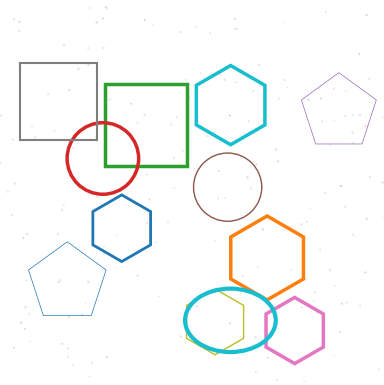[{"shape": "hexagon", "thickness": 2, "radius": 0.43, "center": [0.316, 0.407]}, {"shape": "pentagon", "thickness": 0.5, "radius": 0.53, "center": [0.175, 0.266]}, {"shape": "hexagon", "thickness": 2.5, "radius": 0.54, "center": [0.694, 0.33]}, {"shape": "square", "thickness": 2.5, "radius": 0.54, "center": [0.379, 0.675]}, {"shape": "circle", "thickness": 2.5, "radius": 0.46, "center": [0.267, 0.588]}, {"shape": "pentagon", "thickness": 0.5, "radius": 0.51, "center": [0.88, 0.709]}, {"shape": "circle", "thickness": 1, "radius": 0.44, "center": [0.591, 0.514]}, {"shape": "hexagon", "thickness": 2.5, "radius": 0.43, "center": [0.765, 0.142]}, {"shape": "square", "thickness": 1.5, "radius": 0.5, "center": [0.153, 0.737]}, {"shape": "hexagon", "thickness": 1, "radius": 0.43, "center": [0.559, 0.164]}, {"shape": "oval", "thickness": 3, "radius": 0.59, "center": [0.598, 0.168]}, {"shape": "hexagon", "thickness": 2.5, "radius": 0.51, "center": [0.599, 0.727]}]